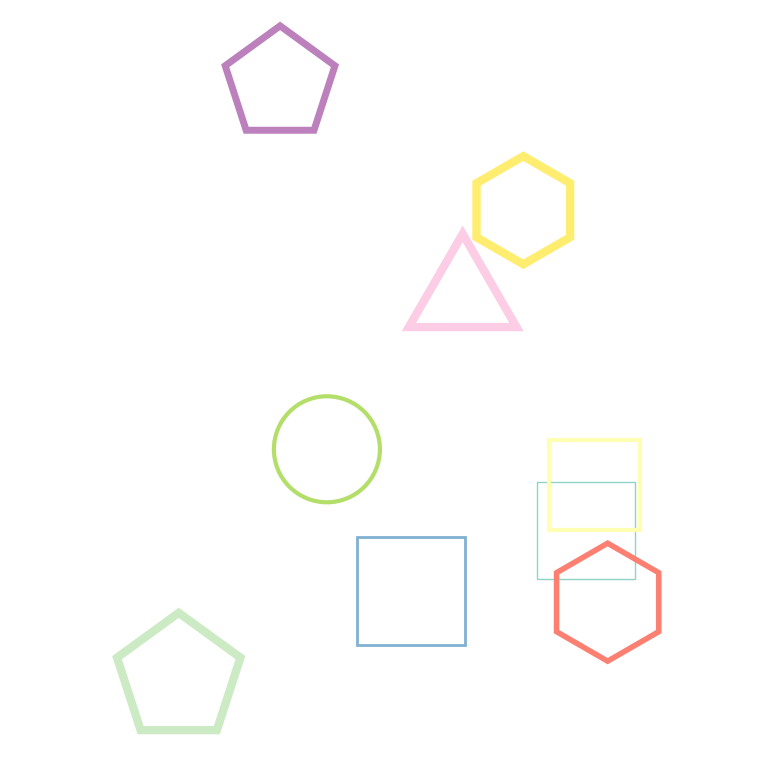[{"shape": "square", "thickness": 0.5, "radius": 0.32, "center": [0.761, 0.311]}, {"shape": "square", "thickness": 1.5, "radius": 0.29, "center": [0.772, 0.37]}, {"shape": "hexagon", "thickness": 2, "radius": 0.38, "center": [0.789, 0.218]}, {"shape": "square", "thickness": 1, "radius": 0.35, "center": [0.534, 0.232]}, {"shape": "circle", "thickness": 1.5, "radius": 0.34, "center": [0.425, 0.417]}, {"shape": "triangle", "thickness": 3, "radius": 0.4, "center": [0.601, 0.616]}, {"shape": "pentagon", "thickness": 2.5, "radius": 0.37, "center": [0.364, 0.891]}, {"shape": "pentagon", "thickness": 3, "radius": 0.42, "center": [0.232, 0.12]}, {"shape": "hexagon", "thickness": 3, "radius": 0.35, "center": [0.68, 0.727]}]